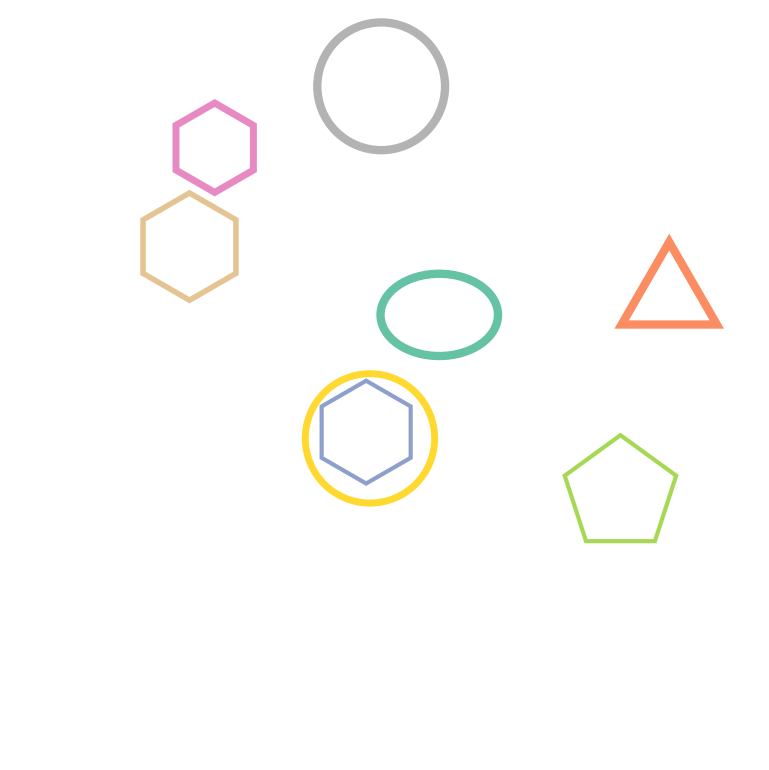[{"shape": "oval", "thickness": 3, "radius": 0.38, "center": [0.57, 0.591]}, {"shape": "triangle", "thickness": 3, "radius": 0.36, "center": [0.869, 0.614]}, {"shape": "hexagon", "thickness": 1.5, "radius": 0.33, "center": [0.476, 0.439]}, {"shape": "hexagon", "thickness": 2.5, "radius": 0.29, "center": [0.279, 0.808]}, {"shape": "pentagon", "thickness": 1.5, "radius": 0.38, "center": [0.806, 0.359]}, {"shape": "circle", "thickness": 2.5, "radius": 0.42, "center": [0.48, 0.431]}, {"shape": "hexagon", "thickness": 2, "radius": 0.35, "center": [0.246, 0.68]}, {"shape": "circle", "thickness": 3, "radius": 0.41, "center": [0.495, 0.888]}]